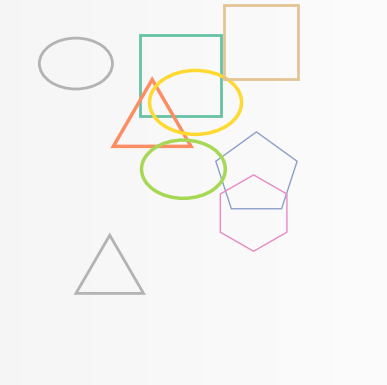[{"shape": "square", "thickness": 2, "radius": 0.53, "center": [0.466, 0.805]}, {"shape": "triangle", "thickness": 2.5, "radius": 0.58, "center": [0.393, 0.678]}, {"shape": "pentagon", "thickness": 1, "radius": 0.55, "center": [0.662, 0.547]}, {"shape": "hexagon", "thickness": 1, "radius": 0.5, "center": [0.654, 0.447]}, {"shape": "oval", "thickness": 2.5, "radius": 0.54, "center": [0.473, 0.56]}, {"shape": "oval", "thickness": 2.5, "radius": 0.59, "center": [0.505, 0.734]}, {"shape": "square", "thickness": 2, "radius": 0.48, "center": [0.673, 0.891]}, {"shape": "oval", "thickness": 2, "radius": 0.47, "center": [0.196, 0.835]}, {"shape": "triangle", "thickness": 2, "radius": 0.5, "center": [0.283, 0.288]}]